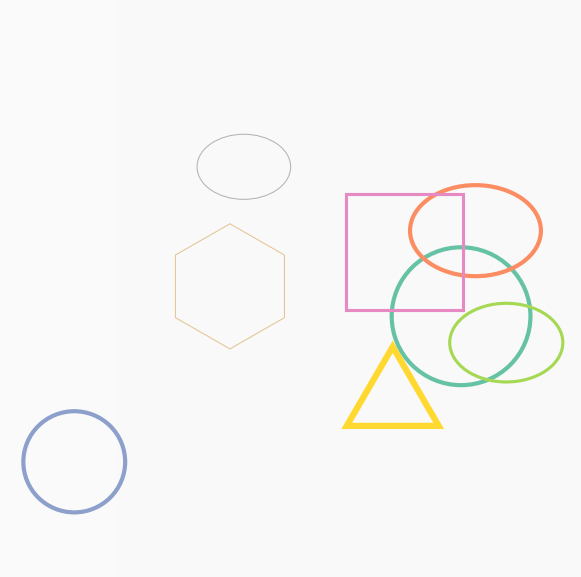[{"shape": "circle", "thickness": 2, "radius": 0.6, "center": [0.793, 0.452]}, {"shape": "oval", "thickness": 2, "radius": 0.56, "center": [0.818, 0.6]}, {"shape": "circle", "thickness": 2, "radius": 0.44, "center": [0.128, 0.199]}, {"shape": "square", "thickness": 1.5, "radius": 0.5, "center": [0.696, 0.563]}, {"shape": "oval", "thickness": 1.5, "radius": 0.49, "center": [0.871, 0.406]}, {"shape": "triangle", "thickness": 3, "radius": 0.46, "center": [0.676, 0.307]}, {"shape": "hexagon", "thickness": 0.5, "radius": 0.54, "center": [0.396, 0.503]}, {"shape": "oval", "thickness": 0.5, "radius": 0.4, "center": [0.42, 0.71]}]